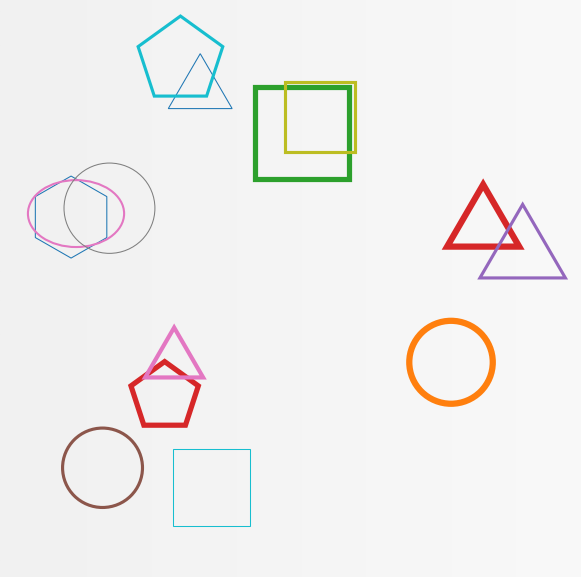[{"shape": "triangle", "thickness": 0.5, "radius": 0.32, "center": [0.344, 0.843]}, {"shape": "hexagon", "thickness": 0.5, "radius": 0.35, "center": [0.122, 0.623]}, {"shape": "circle", "thickness": 3, "radius": 0.36, "center": [0.776, 0.372]}, {"shape": "square", "thickness": 2.5, "radius": 0.4, "center": [0.519, 0.769]}, {"shape": "pentagon", "thickness": 2.5, "radius": 0.3, "center": [0.283, 0.312]}, {"shape": "triangle", "thickness": 3, "radius": 0.36, "center": [0.831, 0.608]}, {"shape": "triangle", "thickness": 1.5, "radius": 0.42, "center": [0.899, 0.56]}, {"shape": "circle", "thickness": 1.5, "radius": 0.34, "center": [0.176, 0.189]}, {"shape": "oval", "thickness": 1, "radius": 0.41, "center": [0.131, 0.629]}, {"shape": "triangle", "thickness": 2, "radius": 0.29, "center": [0.3, 0.374]}, {"shape": "circle", "thickness": 0.5, "radius": 0.39, "center": [0.188, 0.639]}, {"shape": "square", "thickness": 1.5, "radius": 0.3, "center": [0.551, 0.796]}, {"shape": "square", "thickness": 0.5, "radius": 0.33, "center": [0.363, 0.155]}, {"shape": "pentagon", "thickness": 1.5, "radius": 0.38, "center": [0.31, 0.895]}]